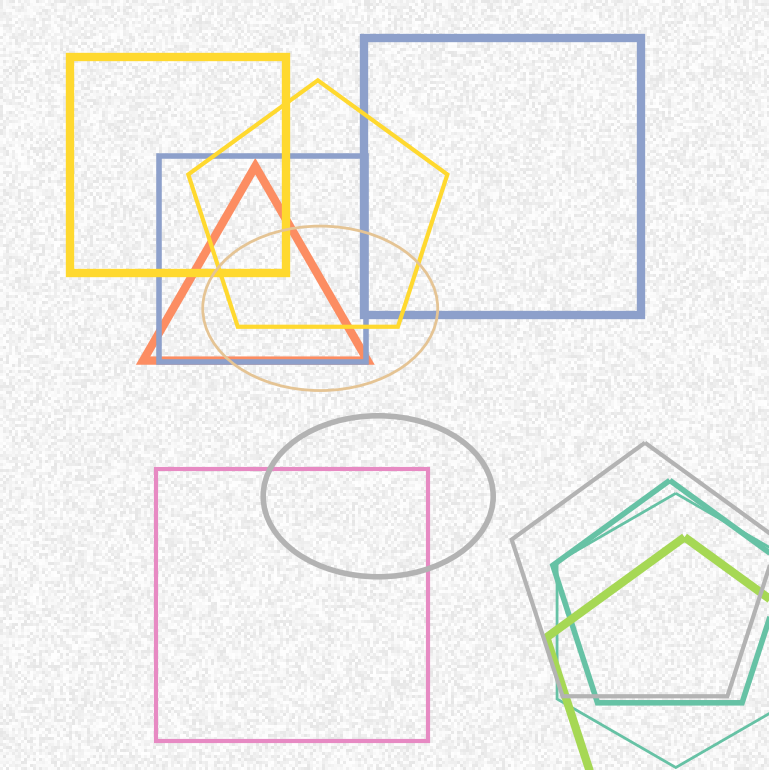[{"shape": "hexagon", "thickness": 1, "radius": 0.89, "center": [0.878, 0.181]}, {"shape": "pentagon", "thickness": 2, "radius": 0.8, "center": [0.87, 0.216]}, {"shape": "triangle", "thickness": 3, "radius": 0.84, "center": [0.332, 0.616]}, {"shape": "square", "thickness": 3, "radius": 0.9, "center": [0.652, 0.771]}, {"shape": "square", "thickness": 2, "radius": 0.67, "center": [0.341, 0.664]}, {"shape": "square", "thickness": 1.5, "radius": 0.88, "center": [0.379, 0.214]}, {"shape": "pentagon", "thickness": 3, "radius": 0.94, "center": [0.889, 0.114]}, {"shape": "square", "thickness": 3, "radius": 0.7, "center": [0.232, 0.786]}, {"shape": "pentagon", "thickness": 1.5, "radius": 0.88, "center": [0.413, 0.719]}, {"shape": "oval", "thickness": 1, "radius": 0.76, "center": [0.416, 0.6]}, {"shape": "pentagon", "thickness": 1.5, "radius": 0.91, "center": [0.838, 0.243]}, {"shape": "oval", "thickness": 2, "radius": 0.75, "center": [0.491, 0.355]}]